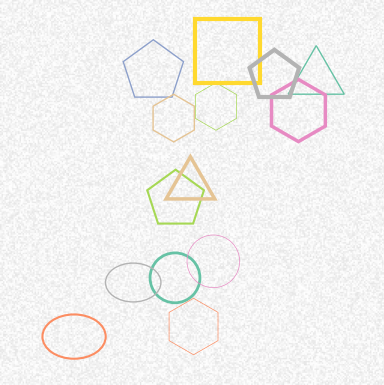[{"shape": "circle", "thickness": 2, "radius": 0.32, "center": [0.455, 0.278]}, {"shape": "triangle", "thickness": 1, "radius": 0.42, "center": [0.821, 0.797]}, {"shape": "hexagon", "thickness": 0.5, "radius": 0.37, "center": [0.503, 0.152]}, {"shape": "oval", "thickness": 1.5, "radius": 0.41, "center": [0.192, 0.126]}, {"shape": "pentagon", "thickness": 1, "radius": 0.41, "center": [0.398, 0.814]}, {"shape": "circle", "thickness": 0.5, "radius": 0.34, "center": [0.554, 0.321]}, {"shape": "hexagon", "thickness": 2.5, "radius": 0.4, "center": [0.775, 0.713]}, {"shape": "pentagon", "thickness": 1.5, "radius": 0.39, "center": [0.456, 0.482]}, {"shape": "hexagon", "thickness": 0.5, "radius": 0.31, "center": [0.561, 0.723]}, {"shape": "square", "thickness": 3, "radius": 0.42, "center": [0.591, 0.868]}, {"shape": "triangle", "thickness": 2.5, "radius": 0.37, "center": [0.495, 0.52]}, {"shape": "hexagon", "thickness": 1, "radius": 0.31, "center": [0.451, 0.693]}, {"shape": "pentagon", "thickness": 3, "radius": 0.34, "center": [0.713, 0.803]}, {"shape": "oval", "thickness": 1, "radius": 0.36, "center": [0.346, 0.266]}]